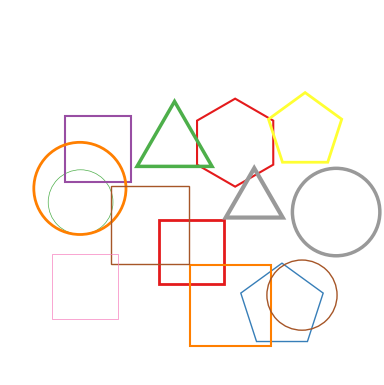[{"shape": "hexagon", "thickness": 1.5, "radius": 0.57, "center": [0.611, 0.629]}, {"shape": "square", "thickness": 2, "radius": 0.42, "center": [0.497, 0.345]}, {"shape": "pentagon", "thickness": 1, "radius": 0.56, "center": [0.732, 0.204]}, {"shape": "circle", "thickness": 0.5, "radius": 0.42, "center": [0.209, 0.475]}, {"shape": "triangle", "thickness": 2.5, "radius": 0.56, "center": [0.453, 0.624]}, {"shape": "square", "thickness": 1.5, "radius": 0.43, "center": [0.255, 0.614]}, {"shape": "circle", "thickness": 2, "radius": 0.6, "center": [0.208, 0.511]}, {"shape": "square", "thickness": 1.5, "radius": 0.52, "center": [0.598, 0.207]}, {"shape": "pentagon", "thickness": 2, "radius": 0.5, "center": [0.792, 0.66]}, {"shape": "square", "thickness": 1, "radius": 0.51, "center": [0.39, 0.414]}, {"shape": "circle", "thickness": 1, "radius": 0.46, "center": [0.784, 0.233]}, {"shape": "square", "thickness": 0.5, "radius": 0.42, "center": [0.221, 0.257]}, {"shape": "triangle", "thickness": 3, "radius": 0.43, "center": [0.66, 0.478]}, {"shape": "circle", "thickness": 2.5, "radius": 0.57, "center": [0.873, 0.449]}]